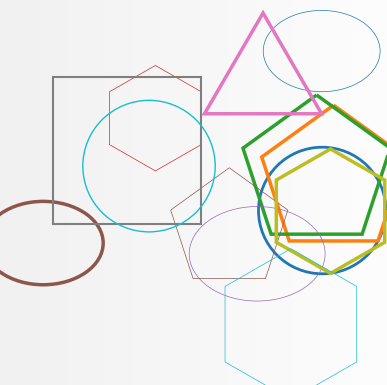[{"shape": "oval", "thickness": 0.5, "radius": 0.75, "center": [0.83, 0.867]}, {"shape": "circle", "thickness": 2, "radius": 0.82, "center": [0.832, 0.453]}, {"shape": "pentagon", "thickness": 2.5, "radius": 0.97, "center": [0.861, 0.532]}, {"shape": "pentagon", "thickness": 2.5, "radius": 1.0, "center": [0.817, 0.553]}, {"shape": "hexagon", "thickness": 0.5, "radius": 0.68, "center": [0.401, 0.693]}, {"shape": "oval", "thickness": 0.5, "radius": 0.88, "center": [0.664, 0.341]}, {"shape": "oval", "thickness": 2.5, "radius": 0.77, "center": [0.112, 0.369]}, {"shape": "pentagon", "thickness": 0.5, "radius": 0.79, "center": [0.592, 0.405]}, {"shape": "triangle", "thickness": 2.5, "radius": 0.87, "center": [0.679, 0.792]}, {"shape": "square", "thickness": 1.5, "radius": 0.95, "center": [0.328, 0.609]}, {"shape": "hexagon", "thickness": 2.5, "radius": 0.81, "center": [0.853, 0.452]}, {"shape": "hexagon", "thickness": 0.5, "radius": 0.98, "center": [0.751, 0.158]}, {"shape": "circle", "thickness": 1, "radius": 0.85, "center": [0.385, 0.569]}]